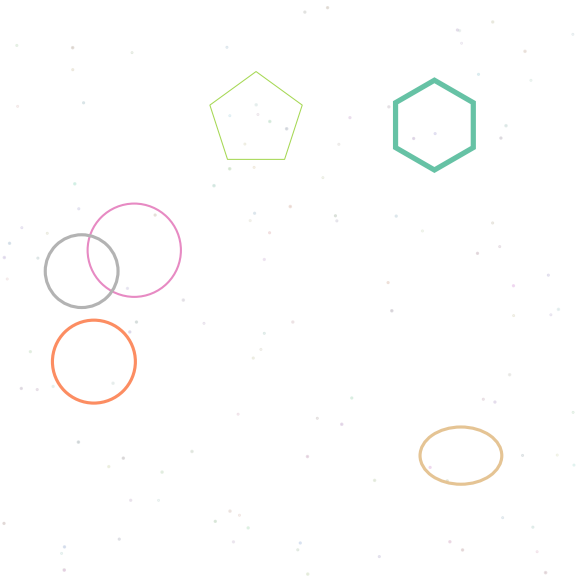[{"shape": "hexagon", "thickness": 2.5, "radius": 0.39, "center": [0.752, 0.782]}, {"shape": "circle", "thickness": 1.5, "radius": 0.36, "center": [0.163, 0.373]}, {"shape": "circle", "thickness": 1, "radius": 0.4, "center": [0.232, 0.566]}, {"shape": "pentagon", "thickness": 0.5, "radius": 0.42, "center": [0.443, 0.791]}, {"shape": "oval", "thickness": 1.5, "radius": 0.35, "center": [0.798, 0.21]}, {"shape": "circle", "thickness": 1.5, "radius": 0.32, "center": [0.141, 0.53]}]